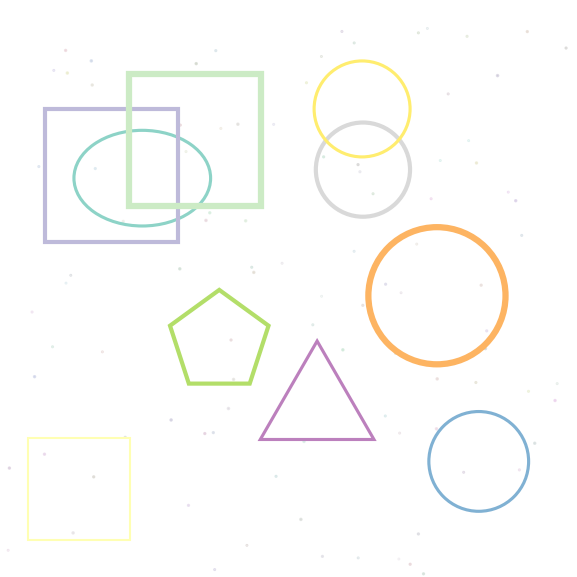[{"shape": "oval", "thickness": 1.5, "radius": 0.59, "center": [0.246, 0.691]}, {"shape": "square", "thickness": 1, "radius": 0.44, "center": [0.137, 0.152]}, {"shape": "square", "thickness": 2, "radius": 0.57, "center": [0.193, 0.695]}, {"shape": "circle", "thickness": 1.5, "radius": 0.43, "center": [0.829, 0.2]}, {"shape": "circle", "thickness": 3, "radius": 0.59, "center": [0.757, 0.487]}, {"shape": "pentagon", "thickness": 2, "radius": 0.45, "center": [0.38, 0.407]}, {"shape": "circle", "thickness": 2, "radius": 0.41, "center": [0.628, 0.705]}, {"shape": "triangle", "thickness": 1.5, "radius": 0.57, "center": [0.549, 0.295]}, {"shape": "square", "thickness": 3, "radius": 0.57, "center": [0.338, 0.756]}, {"shape": "circle", "thickness": 1.5, "radius": 0.42, "center": [0.627, 0.811]}]